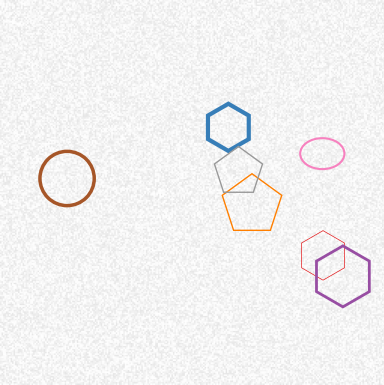[{"shape": "hexagon", "thickness": 0.5, "radius": 0.32, "center": [0.839, 0.337]}, {"shape": "hexagon", "thickness": 3, "radius": 0.31, "center": [0.593, 0.669]}, {"shape": "hexagon", "thickness": 2, "radius": 0.4, "center": [0.891, 0.282]}, {"shape": "pentagon", "thickness": 1, "radius": 0.41, "center": [0.655, 0.468]}, {"shape": "circle", "thickness": 2.5, "radius": 0.35, "center": [0.174, 0.536]}, {"shape": "oval", "thickness": 1.5, "radius": 0.29, "center": [0.837, 0.601]}, {"shape": "pentagon", "thickness": 1, "radius": 0.33, "center": [0.619, 0.554]}]